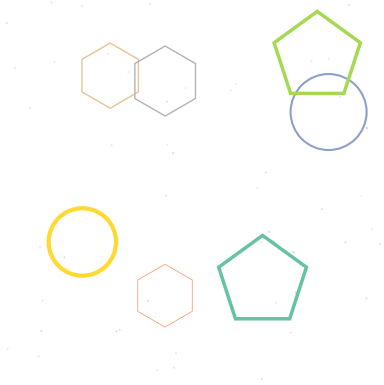[{"shape": "pentagon", "thickness": 2.5, "radius": 0.6, "center": [0.682, 0.269]}, {"shape": "hexagon", "thickness": 0.5, "radius": 0.41, "center": [0.429, 0.232]}, {"shape": "circle", "thickness": 1.5, "radius": 0.49, "center": [0.854, 0.709]}, {"shape": "pentagon", "thickness": 2.5, "radius": 0.59, "center": [0.824, 0.853]}, {"shape": "circle", "thickness": 3, "radius": 0.44, "center": [0.214, 0.372]}, {"shape": "hexagon", "thickness": 1, "radius": 0.42, "center": [0.286, 0.804]}, {"shape": "hexagon", "thickness": 1, "radius": 0.45, "center": [0.429, 0.79]}]